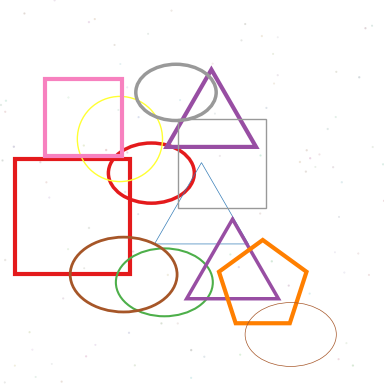[{"shape": "oval", "thickness": 2.5, "radius": 0.56, "center": [0.393, 0.55]}, {"shape": "square", "thickness": 3, "radius": 0.75, "center": [0.188, 0.438]}, {"shape": "triangle", "thickness": 0.5, "radius": 0.7, "center": [0.523, 0.437]}, {"shape": "oval", "thickness": 1.5, "radius": 0.63, "center": [0.427, 0.267]}, {"shape": "triangle", "thickness": 3, "radius": 0.67, "center": [0.549, 0.685]}, {"shape": "triangle", "thickness": 2.5, "radius": 0.69, "center": [0.604, 0.293]}, {"shape": "pentagon", "thickness": 3, "radius": 0.6, "center": [0.682, 0.257]}, {"shape": "circle", "thickness": 1, "radius": 0.55, "center": [0.311, 0.639]}, {"shape": "oval", "thickness": 2, "radius": 0.69, "center": [0.321, 0.287]}, {"shape": "oval", "thickness": 0.5, "radius": 0.59, "center": [0.755, 0.131]}, {"shape": "square", "thickness": 3, "radius": 0.5, "center": [0.217, 0.695]}, {"shape": "oval", "thickness": 2.5, "radius": 0.52, "center": [0.457, 0.76]}, {"shape": "square", "thickness": 1, "radius": 0.58, "center": [0.577, 0.575]}]